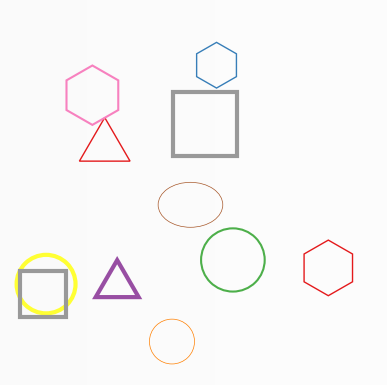[{"shape": "hexagon", "thickness": 1, "radius": 0.36, "center": [0.847, 0.304]}, {"shape": "triangle", "thickness": 1, "radius": 0.38, "center": [0.27, 0.619]}, {"shape": "hexagon", "thickness": 1, "radius": 0.3, "center": [0.559, 0.831]}, {"shape": "circle", "thickness": 1.5, "radius": 0.41, "center": [0.601, 0.325]}, {"shape": "triangle", "thickness": 3, "radius": 0.32, "center": [0.302, 0.26]}, {"shape": "circle", "thickness": 0.5, "radius": 0.29, "center": [0.444, 0.113]}, {"shape": "circle", "thickness": 3, "radius": 0.38, "center": [0.119, 0.262]}, {"shape": "oval", "thickness": 0.5, "radius": 0.42, "center": [0.492, 0.468]}, {"shape": "hexagon", "thickness": 1.5, "radius": 0.39, "center": [0.238, 0.753]}, {"shape": "square", "thickness": 3, "radius": 0.42, "center": [0.529, 0.677]}, {"shape": "square", "thickness": 3, "radius": 0.3, "center": [0.111, 0.237]}]